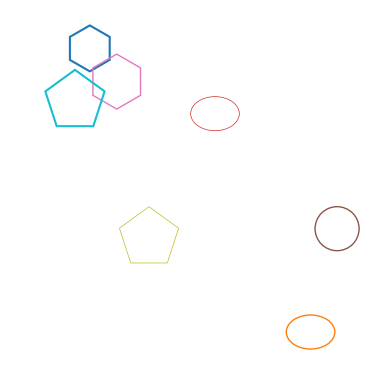[{"shape": "hexagon", "thickness": 1.5, "radius": 0.3, "center": [0.233, 0.874]}, {"shape": "oval", "thickness": 1, "radius": 0.32, "center": [0.807, 0.138]}, {"shape": "oval", "thickness": 0.5, "radius": 0.32, "center": [0.558, 0.705]}, {"shape": "circle", "thickness": 1, "radius": 0.29, "center": [0.876, 0.406]}, {"shape": "hexagon", "thickness": 1, "radius": 0.36, "center": [0.303, 0.788]}, {"shape": "pentagon", "thickness": 0.5, "radius": 0.4, "center": [0.387, 0.382]}, {"shape": "pentagon", "thickness": 1.5, "radius": 0.4, "center": [0.195, 0.738]}]